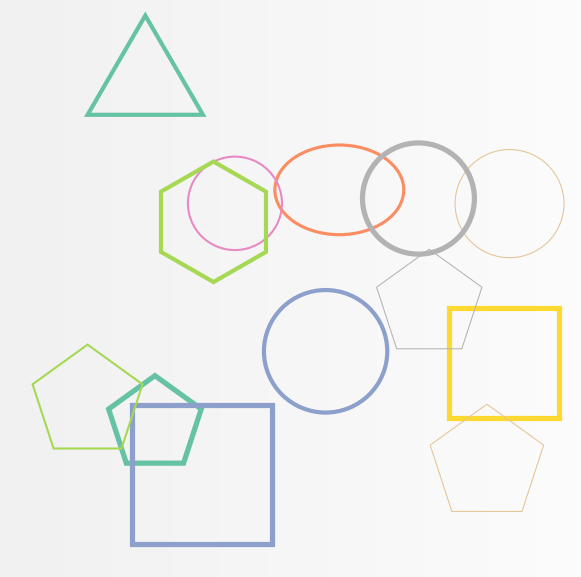[{"shape": "pentagon", "thickness": 2.5, "radius": 0.42, "center": [0.267, 0.265]}, {"shape": "triangle", "thickness": 2, "radius": 0.57, "center": [0.25, 0.858]}, {"shape": "oval", "thickness": 1.5, "radius": 0.55, "center": [0.584, 0.67]}, {"shape": "square", "thickness": 2.5, "radius": 0.6, "center": [0.348, 0.178]}, {"shape": "circle", "thickness": 2, "radius": 0.53, "center": [0.56, 0.391]}, {"shape": "circle", "thickness": 1, "radius": 0.4, "center": [0.404, 0.647]}, {"shape": "pentagon", "thickness": 1, "radius": 0.5, "center": [0.151, 0.303]}, {"shape": "hexagon", "thickness": 2, "radius": 0.52, "center": [0.367, 0.615]}, {"shape": "square", "thickness": 2.5, "radius": 0.48, "center": [0.867, 0.371]}, {"shape": "circle", "thickness": 0.5, "radius": 0.47, "center": [0.877, 0.647]}, {"shape": "pentagon", "thickness": 0.5, "radius": 0.51, "center": [0.838, 0.197]}, {"shape": "pentagon", "thickness": 0.5, "radius": 0.48, "center": [0.739, 0.472]}, {"shape": "circle", "thickness": 2.5, "radius": 0.48, "center": [0.72, 0.655]}]